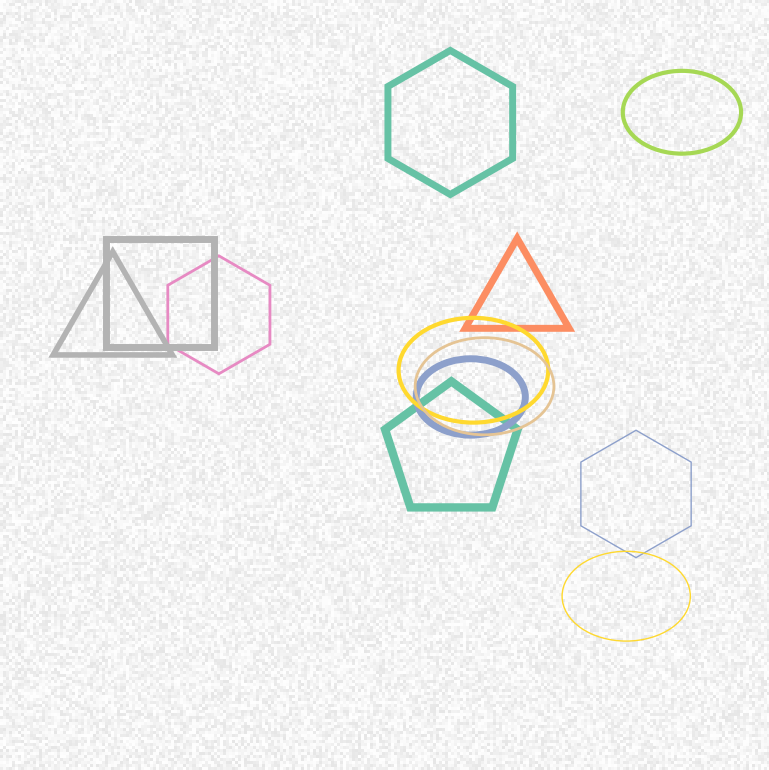[{"shape": "hexagon", "thickness": 2.5, "radius": 0.47, "center": [0.585, 0.841]}, {"shape": "pentagon", "thickness": 3, "radius": 0.45, "center": [0.586, 0.414]}, {"shape": "triangle", "thickness": 2.5, "radius": 0.39, "center": [0.672, 0.613]}, {"shape": "hexagon", "thickness": 0.5, "radius": 0.41, "center": [0.826, 0.359]}, {"shape": "oval", "thickness": 2.5, "radius": 0.35, "center": [0.611, 0.484]}, {"shape": "hexagon", "thickness": 1, "radius": 0.38, "center": [0.284, 0.591]}, {"shape": "oval", "thickness": 1.5, "radius": 0.38, "center": [0.886, 0.854]}, {"shape": "oval", "thickness": 1.5, "radius": 0.49, "center": [0.615, 0.519]}, {"shape": "oval", "thickness": 0.5, "radius": 0.42, "center": [0.813, 0.226]}, {"shape": "oval", "thickness": 1, "radius": 0.45, "center": [0.629, 0.498]}, {"shape": "triangle", "thickness": 2, "radius": 0.45, "center": [0.146, 0.584]}, {"shape": "square", "thickness": 2.5, "radius": 0.35, "center": [0.208, 0.619]}]